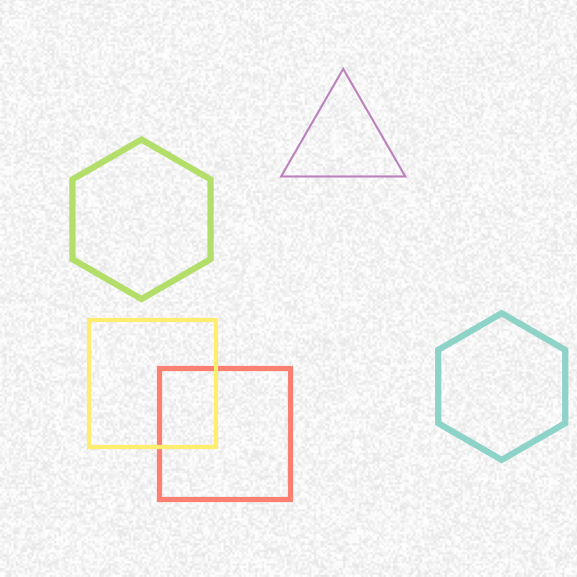[{"shape": "hexagon", "thickness": 3, "radius": 0.63, "center": [0.869, 0.33]}, {"shape": "square", "thickness": 2.5, "radius": 0.57, "center": [0.389, 0.249]}, {"shape": "hexagon", "thickness": 3, "radius": 0.69, "center": [0.245, 0.619]}, {"shape": "triangle", "thickness": 1, "radius": 0.62, "center": [0.594, 0.756]}, {"shape": "square", "thickness": 2, "radius": 0.55, "center": [0.264, 0.335]}]